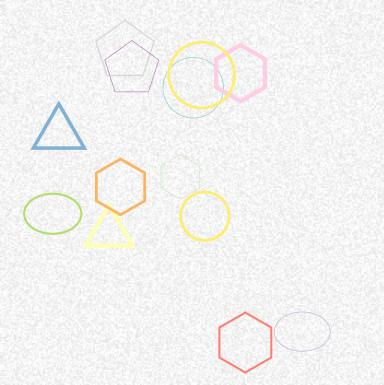[{"shape": "circle", "thickness": 0.5, "radius": 0.39, "center": [0.502, 0.772]}, {"shape": "triangle", "thickness": 3, "radius": 0.35, "center": [0.283, 0.397]}, {"shape": "oval", "thickness": 0.5, "radius": 0.36, "center": [0.785, 0.139]}, {"shape": "hexagon", "thickness": 1.5, "radius": 0.39, "center": [0.637, 0.11]}, {"shape": "triangle", "thickness": 2.5, "radius": 0.38, "center": [0.153, 0.654]}, {"shape": "hexagon", "thickness": 2, "radius": 0.36, "center": [0.313, 0.515]}, {"shape": "oval", "thickness": 1.5, "radius": 0.37, "center": [0.137, 0.445]}, {"shape": "hexagon", "thickness": 3, "radius": 0.37, "center": [0.625, 0.81]}, {"shape": "pentagon", "thickness": 1, "radius": 0.4, "center": [0.325, 0.868]}, {"shape": "pentagon", "thickness": 0.5, "radius": 0.37, "center": [0.342, 0.821]}, {"shape": "hexagon", "thickness": 0.5, "radius": 0.29, "center": [0.468, 0.541]}, {"shape": "circle", "thickness": 2, "radius": 0.31, "center": [0.532, 0.438]}, {"shape": "circle", "thickness": 2, "radius": 0.43, "center": [0.524, 0.805]}]